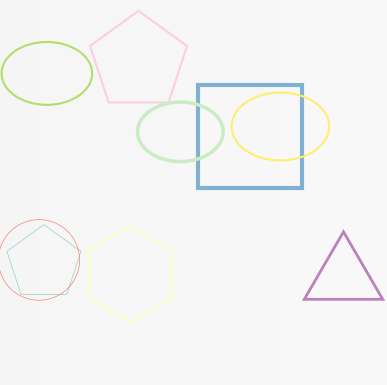[{"shape": "pentagon", "thickness": 0.5, "radius": 0.5, "center": [0.113, 0.316]}, {"shape": "hexagon", "thickness": 1, "radius": 0.62, "center": [0.336, 0.288]}, {"shape": "circle", "thickness": 0.5, "radius": 0.52, "center": [0.101, 0.325]}, {"shape": "square", "thickness": 3, "radius": 0.67, "center": [0.645, 0.645]}, {"shape": "oval", "thickness": 1.5, "radius": 0.58, "center": [0.121, 0.809]}, {"shape": "pentagon", "thickness": 1.5, "radius": 0.66, "center": [0.357, 0.84]}, {"shape": "triangle", "thickness": 2, "radius": 0.58, "center": [0.886, 0.281]}, {"shape": "oval", "thickness": 2.5, "radius": 0.55, "center": [0.465, 0.658]}, {"shape": "oval", "thickness": 1.5, "radius": 0.63, "center": [0.723, 0.671]}]